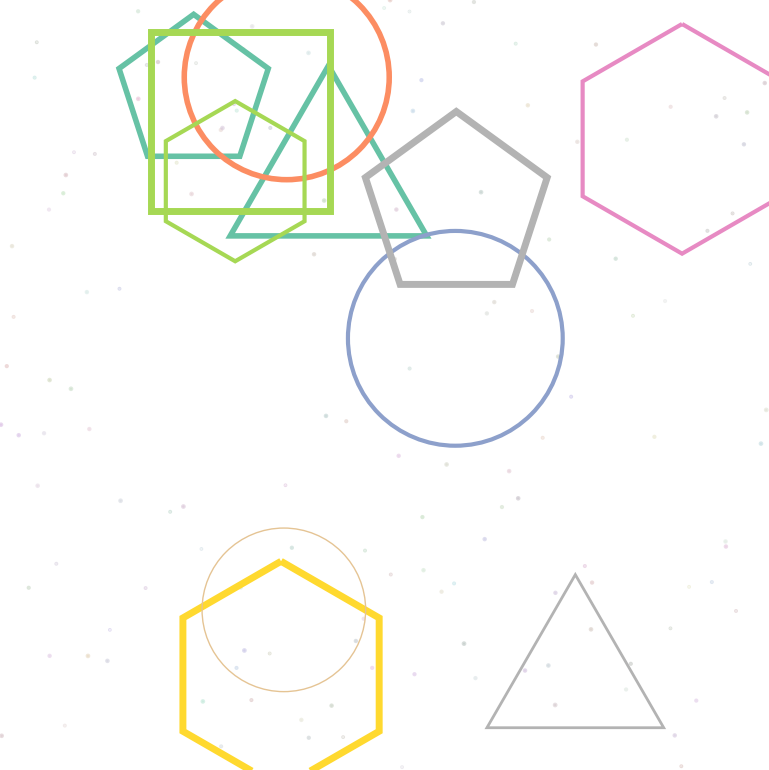[{"shape": "pentagon", "thickness": 2, "radius": 0.51, "center": [0.252, 0.879]}, {"shape": "triangle", "thickness": 2, "radius": 0.74, "center": [0.427, 0.767]}, {"shape": "circle", "thickness": 2, "radius": 0.67, "center": [0.372, 0.9]}, {"shape": "circle", "thickness": 1.5, "radius": 0.7, "center": [0.591, 0.561]}, {"shape": "hexagon", "thickness": 1.5, "radius": 0.75, "center": [0.886, 0.82]}, {"shape": "square", "thickness": 2.5, "radius": 0.58, "center": [0.312, 0.842]}, {"shape": "hexagon", "thickness": 1.5, "radius": 0.52, "center": [0.305, 0.765]}, {"shape": "hexagon", "thickness": 2.5, "radius": 0.74, "center": [0.365, 0.124]}, {"shape": "circle", "thickness": 0.5, "radius": 0.53, "center": [0.369, 0.208]}, {"shape": "pentagon", "thickness": 2.5, "radius": 0.62, "center": [0.593, 0.731]}, {"shape": "triangle", "thickness": 1, "radius": 0.66, "center": [0.747, 0.121]}]